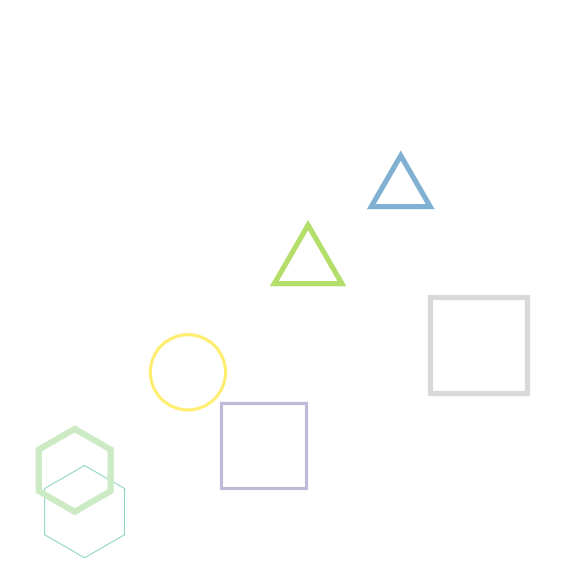[{"shape": "hexagon", "thickness": 0.5, "radius": 0.4, "center": [0.146, 0.113]}, {"shape": "square", "thickness": 1.5, "radius": 0.37, "center": [0.457, 0.228]}, {"shape": "triangle", "thickness": 2.5, "radius": 0.29, "center": [0.694, 0.671]}, {"shape": "triangle", "thickness": 2.5, "radius": 0.34, "center": [0.534, 0.542]}, {"shape": "square", "thickness": 2.5, "radius": 0.42, "center": [0.828, 0.402]}, {"shape": "hexagon", "thickness": 3, "radius": 0.36, "center": [0.129, 0.185]}, {"shape": "circle", "thickness": 1.5, "radius": 0.33, "center": [0.325, 0.354]}]